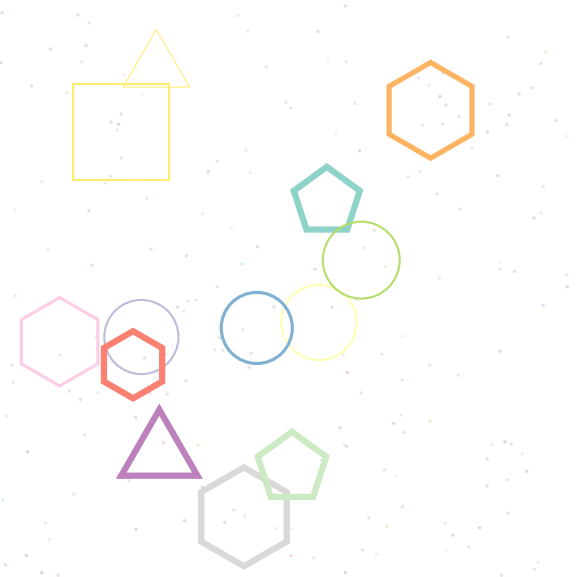[{"shape": "pentagon", "thickness": 3, "radius": 0.3, "center": [0.566, 0.65]}, {"shape": "circle", "thickness": 1, "radius": 0.33, "center": [0.552, 0.441]}, {"shape": "circle", "thickness": 1, "radius": 0.32, "center": [0.245, 0.416]}, {"shape": "hexagon", "thickness": 3, "radius": 0.29, "center": [0.23, 0.368]}, {"shape": "circle", "thickness": 1.5, "radius": 0.31, "center": [0.445, 0.431]}, {"shape": "hexagon", "thickness": 2.5, "radius": 0.41, "center": [0.746, 0.808]}, {"shape": "circle", "thickness": 1, "radius": 0.33, "center": [0.626, 0.549]}, {"shape": "hexagon", "thickness": 1.5, "radius": 0.38, "center": [0.103, 0.407]}, {"shape": "hexagon", "thickness": 3, "radius": 0.43, "center": [0.422, 0.104]}, {"shape": "triangle", "thickness": 3, "radius": 0.38, "center": [0.276, 0.214]}, {"shape": "pentagon", "thickness": 3, "radius": 0.31, "center": [0.506, 0.189]}, {"shape": "triangle", "thickness": 0.5, "radius": 0.33, "center": [0.271, 0.882]}, {"shape": "square", "thickness": 1, "radius": 0.41, "center": [0.209, 0.77]}]